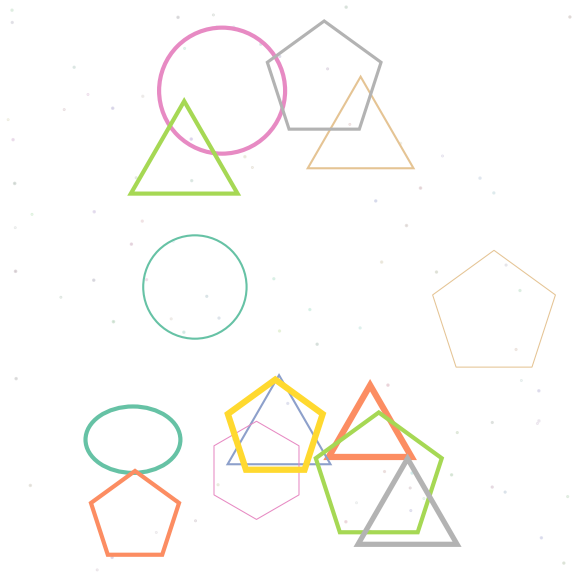[{"shape": "circle", "thickness": 1, "radius": 0.45, "center": [0.337, 0.502]}, {"shape": "oval", "thickness": 2, "radius": 0.41, "center": [0.23, 0.238]}, {"shape": "pentagon", "thickness": 2, "radius": 0.4, "center": [0.234, 0.103]}, {"shape": "triangle", "thickness": 3, "radius": 0.41, "center": [0.641, 0.249]}, {"shape": "triangle", "thickness": 1, "radius": 0.51, "center": [0.483, 0.247]}, {"shape": "hexagon", "thickness": 0.5, "radius": 0.42, "center": [0.444, 0.185]}, {"shape": "circle", "thickness": 2, "radius": 0.55, "center": [0.385, 0.842]}, {"shape": "pentagon", "thickness": 2, "radius": 0.57, "center": [0.656, 0.17]}, {"shape": "triangle", "thickness": 2, "radius": 0.53, "center": [0.319, 0.717]}, {"shape": "pentagon", "thickness": 3, "radius": 0.43, "center": [0.477, 0.256]}, {"shape": "triangle", "thickness": 1, "radius": 0.53, "center": [0.624, 0.761]}, {"shape": "pentagon", "thickness": 0.5, "radius": 0.56, "center": [0.855, 0.454]}, {"shape": "pentagon", "thickness": 1.5, "radius": 0.52, "center": [0.561, 0.859]}, {"shape": "triangle", "thickness": 2.5, "radius": 0.5, "center": [0.706, 0.106]}]